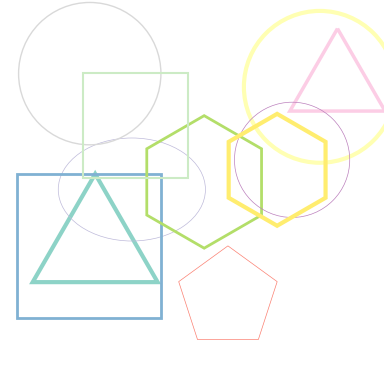[{"shape": "triangle", "thickness": 3, "radius": 0.94, "center": [0.247, 0.361]}, {"shape": "circle", "thickness": 3, "radius": 0.99, "center": [0.831, 0.774]}, {"shape": "oval", "thickness": 0.5, "radius": 0.96, "center": [0.342, 0.508]}, {"shape": "pentagon", "thickness": 0.5, "radius": 0.67, "center": [0.592, 0.227]}, {"shape": "square", "thickness": 2, "radius": 0.93, "center": [0.231, 0.361]}, {"shape": "hexagon", "thickness": 2, "radius": 0.86, "center": [0.53, 0.527]}, {"shape": "triangle", "thickness": 2.5, "radius": 0.71, "center": [0.877, 0.783]}, {"shape": "circle", "thickness": 1, "radius": 0.92, "center": [0.233, 0.809]}, {"shape": "circle", "thickness": 0.5, "radius": 0.75, "center": [0.759, 0.585]}, {"shape": "square", "thickness": 1.5, "radius": 0.68, "center": [0.351, 0.674]}, {"shape": "hexagon", "thickness": 3, "radius": 0.73, "center": [0.72, 0.559]}]